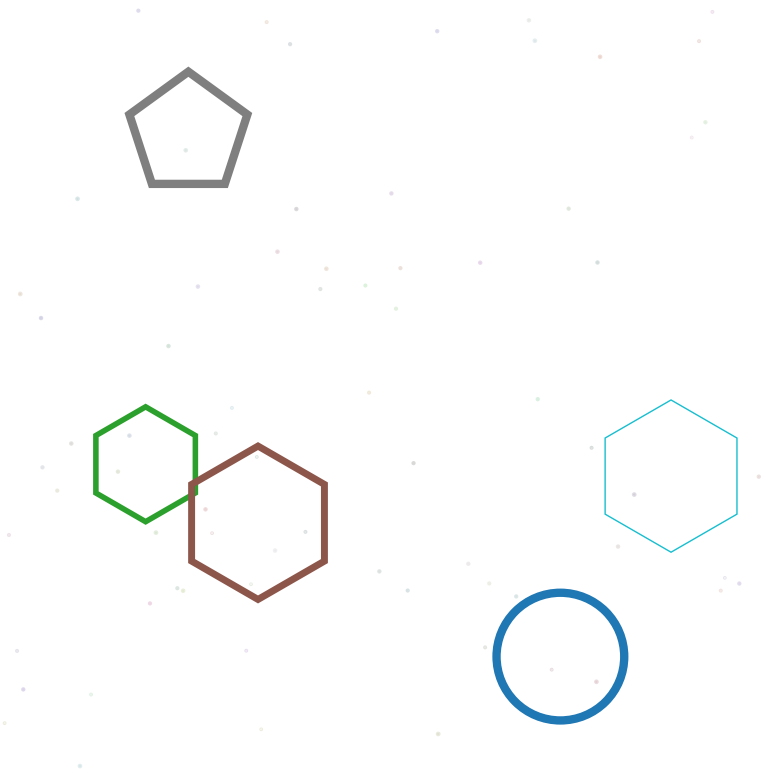[{"shape": "circle", "thickness": 3, "radius": 0.41, "center": [0.728, 0.147]}, {"shape": "hexagon", "thickness": 2, "radius": 0.37, "center": [0.189, 0.397]}, {"shape": "hexagon", "thickness": 2.5, "radius": 0.5, "center": [0.335, 0.321]}, {"shape": "pentagon", "thickness": 3, "radius": 0.4, "center": [0.245, 0.826]}, {"shape": "hexagon", "thickness": 0.5, "radius": 0.49, "center": [0.871, 0.382]}]